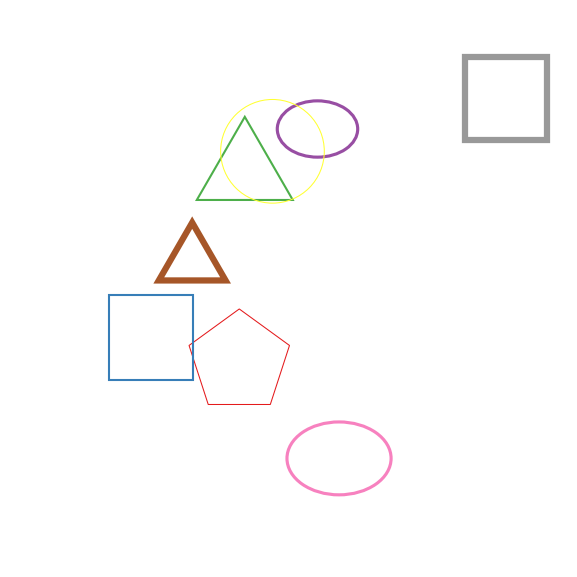[{"shape": "pentagon", "thickness": 0.5, "radius": 0.46, "center": [0.414, 0.373]}, {"shape": "square", "thickness": 1, "radius": 0.37, "center": [0.262, 0.415]}, {"shape": "triangle", "thickness": 1, "radius": 0.48, "center": [0.424, 0.701]}, {"shape": "oval", "thickness": 1.5, "radius": 0.35, "center": [0.55, 0.776]}, {"shape": "circle", "thickness": 0.5, "radius": 0.45, "center": [0.472, 0.737]}, {"shape": "triangle", "thickness": 3, "radius": 0.33, "center": [0.333, 0.547]}, {"shape": "oval", "thickness": 1.5, "radius": 0.45, "center": [0.587, 0.205]}, {"shape": "square", "thickness": 3, "radius": 0.36, "center": [0.876, 0.828]}]